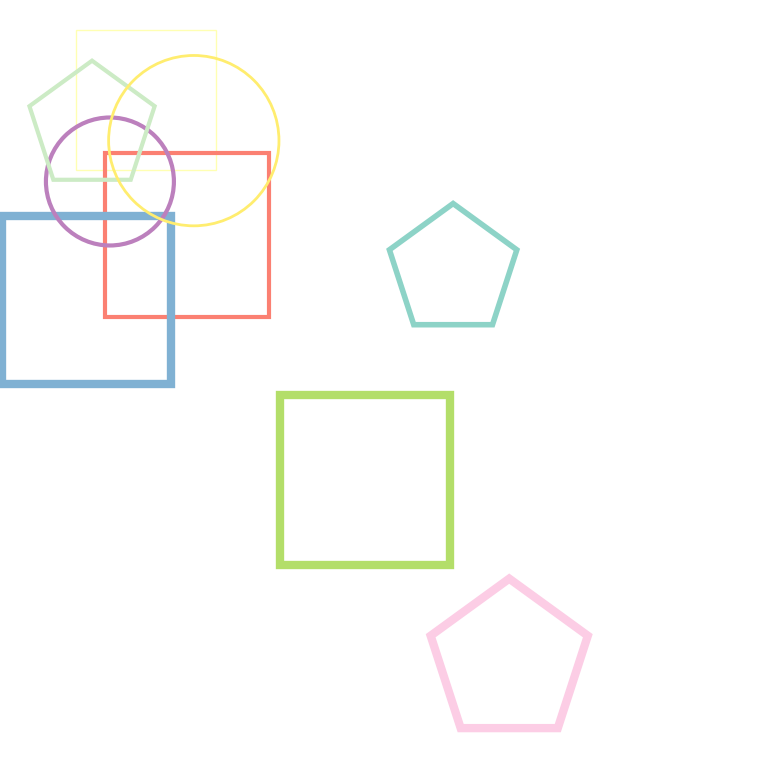[{"shape": "pentagon", "thickness": 2, "radius": 0.43, "center": [0.588, 0.649]}, {"shape": "square", "thickness": 0.5, "radius": 0.46, "center": [0.19, 0.87]}, {"shape": "square", "thickness": 1.5, "radius": 0.53, "center": [0.243, 0.695]}, {"shape": "square", "thickness": 3, "radius": 0.55, "center": [0.112, 0.61]}, {"shape": "square", "thickness": 3, "radius": 0.55, "center": [0.474, 0.377]}, {"shape": "pentagon", "thickness": 3, "radius": 0.54, "center": [0.661, 0.141]}, {"shape": "circle", "thickness": 1.5, "radius": 0.42, "center": [0.143, 0.764]}, {"shape": "pentagon", "thickness": 1.5, "radius": 0.43, "center": [0.12, 0.836]}, {"shape": "circle", "thickness": 1, "radius": 0.55, "center": [0.252, 0.817]}]